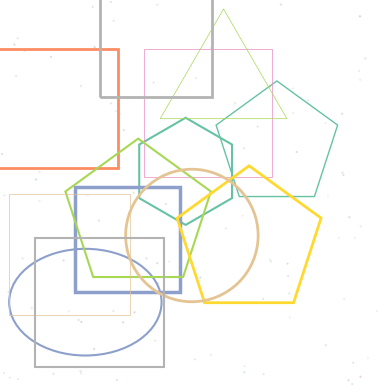[{"shape": "hexagon", "thickness": 1.5, "radius": 0.7, "center": [0.482, 0.555]}, {"shape": "pentagon", "thickness": 1, "radius": 0.83, "center": [0.719, 0.624]}, {"shape": "square", "thickness": 2, "radius": 0.78, "center": [0.151, 0.718]}, {"shape": "square", "thickness": 2.5, "radius": 0.68, "center": [0.331, 0.379]}, {"shape": "oval", "thickness": 1.5, "radius": 0.99, "center": [0.222, 0.215]}, {"shape": "square", "thickness": 0.5, "radius": 0.83, "center": [0.54, 0.706]}, {"shape": "pentagon", "thickness": 1.5, "radius": 0.99, "center": [0.359, 0.441]}, {"shape": "triangle", "thickness": 0.5, "radius": 0.95, "center": [0.581, 0.787]}, {"shape": "pentagon", "thickness": 2, "radius": 0.98, "center": [0.647, 0.373]}, {"shape": "circle", "thickness": 2, "radius": 0.86, "center": [0.498, 0.388]}, {"shape": "square", "thickness": 0.5, "radius": 0.79, "center": [0.181, 0.339]}, {"shape": "square", "thickness": 1.5, "radius": 0.84, "center": [0.259, 0.215]}, {"shape": "square", "thickness": 2, "radius": 0.73, "center": [0.405, 0.894]}]